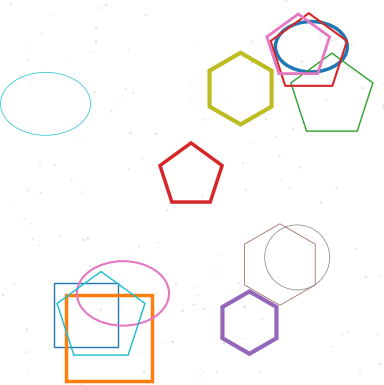[{"shape": "oval", "thickness": 2.5, "radius": 0.47, "center": [0.809, 0.879]}, {"shape": "square", "thickness": 1, "radius": 0.41, "center": [0.223, 0.181]}, {"shape": "square", "thickness": 2.5, "radius": 0.56, "center": [0.284, 0.122]}, {"shape": "pentagon", "thickness": 1, "radius": 0.56, "center": [0.862, 0.75]}, {"shape": "pentagon", "thickness": 1.5, "radius": 0.52, "center": [0.802, 0.861]}, {"shape": "pentagon", "thickness": 2.5, "radius": 0.42, "center": [0.496, 0.544]}, {"shape": "hexagon", "thickness": 3, "radius": 0.41, "center": [0.648, 0.162]}, {"shape": "hexagon", "thickness": 0.5, "radius": 0.53, "center": [0.727, 0.313]}, {"shape": "pentagon", "thickness": 2, "radius": 0.43, "center": [0.775, 0.878]}, {"shape": "oval", "thickness": 1.5, "radius": 0.6, "center": [0.319, 0.238]}, {"shape": "circle", "thickness": 0.5, "radius": 0.42, "center": [0.772, 0.331]}, {"shape": "hexagon", "thickness": 3, "radius": 0.47, "center": [0.625, 0.77]}, {"shape": "pentagon", "thickness": 1, "radius": 0.6, "center": [0.262, 0.175]}, {"shape": "oval", "thickness": 0.5, "radius": 0.58, "center": [0.118, 0.73]}]